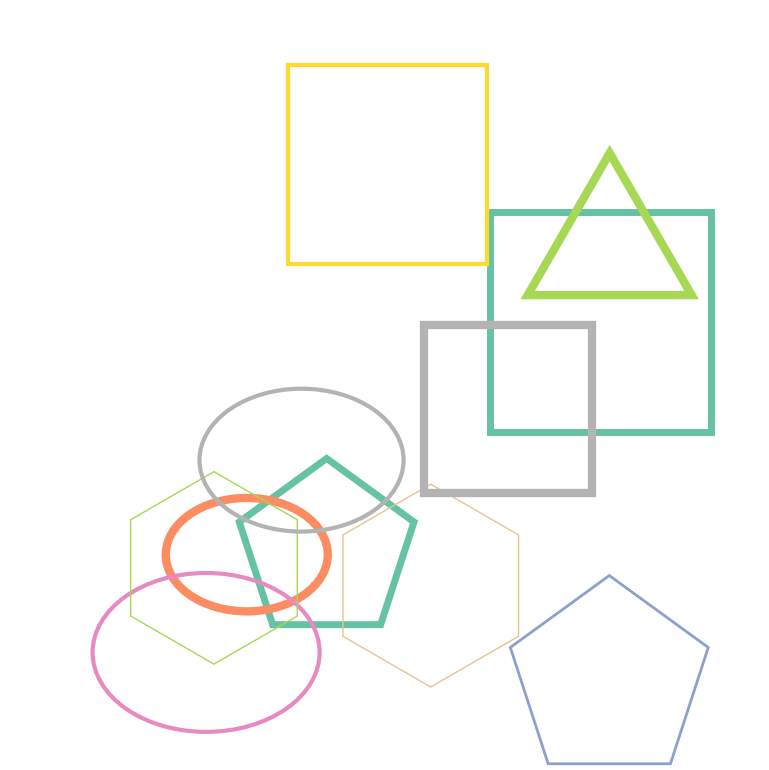[{"shape": "square", "thickness": 2.5, "radius": 0.72, "center": [0.78, 0.582]}, {"shape": "pentagon", "thickness": 2.5, "radius": 0.6, "center": [0.424, 0.285]}, {"shape": "oval", "thickness": 3, "radius": 0.53, "center": [0.32, 0.28]}, {"shape": "pentagon", "thickness": 1, "radius": 0.68, "center": [0.791, 0.117]}, {"shape": "oval", "thickness": 1.5, "radius": 0.74, "center": [0.268, 0.153]}, {"shape": "hexagon", "thickness": 0.5, "radius": 0.62, "center": [0.278, 0.263]}, {"shape": "triangle", "thickness": 3, "radius": 0.61, "center": [0.792, 0.678]}, {"shape": "square", "thickness": 1.5, "radius": 0.65, "center": [0.503, 0.787]}, {"shape": "hexagon", "thickness": 0.5, "radius": 0.66, "center": [0.559, 0.239]}, {"shape": "oval", "thickness": 1.5, "radius": 0.66, "center": [0.392, 0.402]}, {"shape": "square", "thickness": 3, "radius": 0.55, "center": [0.66, 0.469]}]